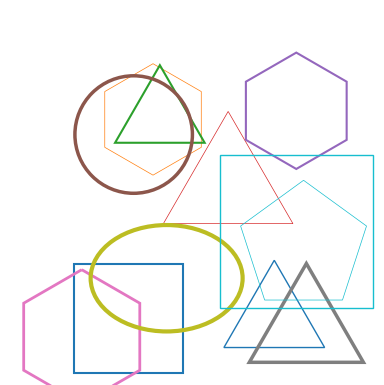[{"shape": "square", "thickness": 1.5, "radius": 0.7, "center": [0.333, 0.172]}, {"shape": "triangle", "thickness": 1, "radius": 0.76, "center": [0.712, 0.173]}, {"shape": "hexagon", "thickness": 0.5, "radius": 0.72, "center": [0.397, 0.69]}, {"shape": "triangle", "thickness": 1.5, "radius": 0.67, "center": [0.415, 0.696]}, {"shape": "triangle", "thickness": 0.5, "radius": 0.97, "center": [0.593, 0.516]}, {"shape": "hexagon", "thickness": 1.5, "radius": 0.76, "center": [0.77, 0.712]}, {"shape": "circle", "thickness": 2.5, "radius": 0.76, "center": [0.347, 0.651]}, {"shape": "hexagon", "thickness": 2, "radius": 0.87, "center": [0.212, 0.125]}, {"shape": "triangle", "thickness": 2.5, "radius": 0.86, "center": [0.796, 0.144]}, {"shape": "oval", "thickness": 3, "radius": 0.99, "center": [0.433, 0.277]}, {"shape": "pentagon", "thickness": 0.5, "radius": 0.86, "center": [0.788, 0.36]}, {"shape": "square", "thickness": 1, "radius": 0.99, "center": [0.769, 0.399]}]